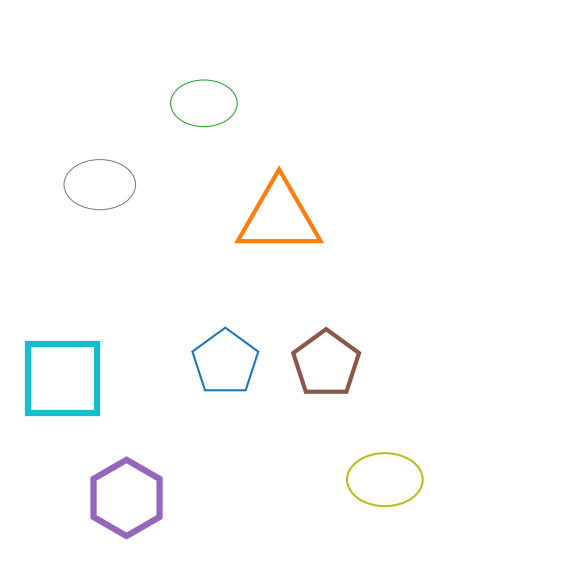[{"shape": "pentagon", "thickness": 1, "radius": 0.3, "center": [0.39, 0.372]}, {"shape": "triangle", "thickness": 2, "radius": 0.41, "center": [0.483, 0.623]}, {"shape": "oval", "thickness": 0.5, "radius": 0.29, "center": [0.353, 0.82]}, {"shape": "hexagon", "thickness": 3, "radius": 0.33, "center": [0.219, 0.137]}, {"shape": "pentagon", "thickness": 2, "radius": 0.3, "center": [0.565, 0.369]}, {"shape": "oval", "thickness": 0.5, "radius": 0.31, "center": [0.173, 0.679]}, {"shape": "oval", "thickness": 1, "radius": 0.33, "center": [0.666, 0.169]}, {"shape": "square", "thickness": 3, "radius": 0.3, "center": [0.108, 0.344]}]